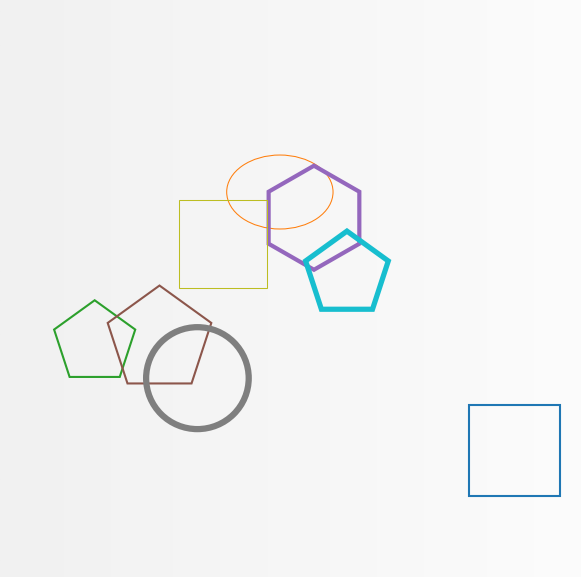[{"shape": "square", "thickness": 1, "radius": 0.39, "center": [0.886, 0.219]}, {"shape": "oval", "thickness": 0.5, "radius": 0.46, "center": [0.481, 0.667]}, {"shape": "pentagon", "thickness": 1, "radius": 0.37, "center": [0.163, 0.406]}, {"shape": "hexagon", "thickness": 2, "radius": 0.45, "center": [0.54, 0.622]}, {"shape": "pentagon", "thickness": 1, "radius": 0.47, "center": [0.274, 0.411]}, {"shape": "circle", "thickness": 3, "radius": 0.44, "center": [0.34, 0.344]}, {"shape": "square", "thickness": 0.5, "radius": 0.38, "center": [0.384, 0.577]}, {"shape": "pentagon", "thickness": 2.5, "radius": 0.37, "center": [0.597, 0.524]}]